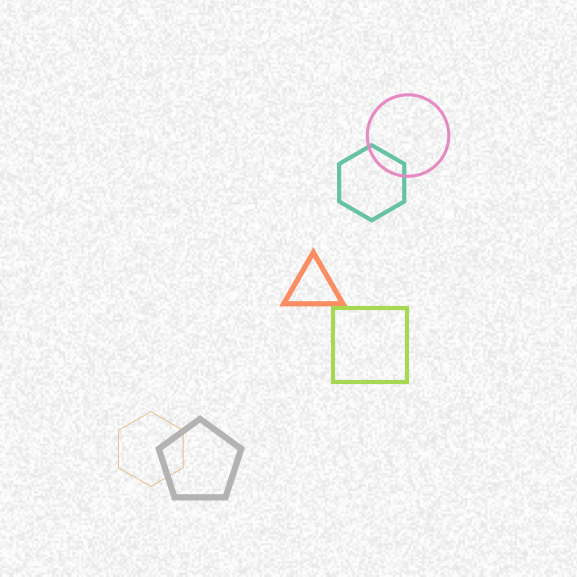[{"shape": "hexagon", "thickness": 2, "radius": 0.33, "center": [0.644, 0.683]}, {"shape": "triangle", "thickness": 2.5, "radius": 0.3, "center": [0.543, 0.503]}, {"shape": "circle", "thickness": 1.5, "radius": 0.35, "center": [0.707, 0.764]}, {"shape": "square", "thickness": 2, "radius": 0.32, "center": [0.641, 0.401]}, {"shape": "hexagon", "thickness": 0.5, "radius": 0.32, "center": [0.261, 0.222]}, {"shape": "pentagon", "thickness": 3, "radius": 0.38, "center": [0.346, 0.199]}]